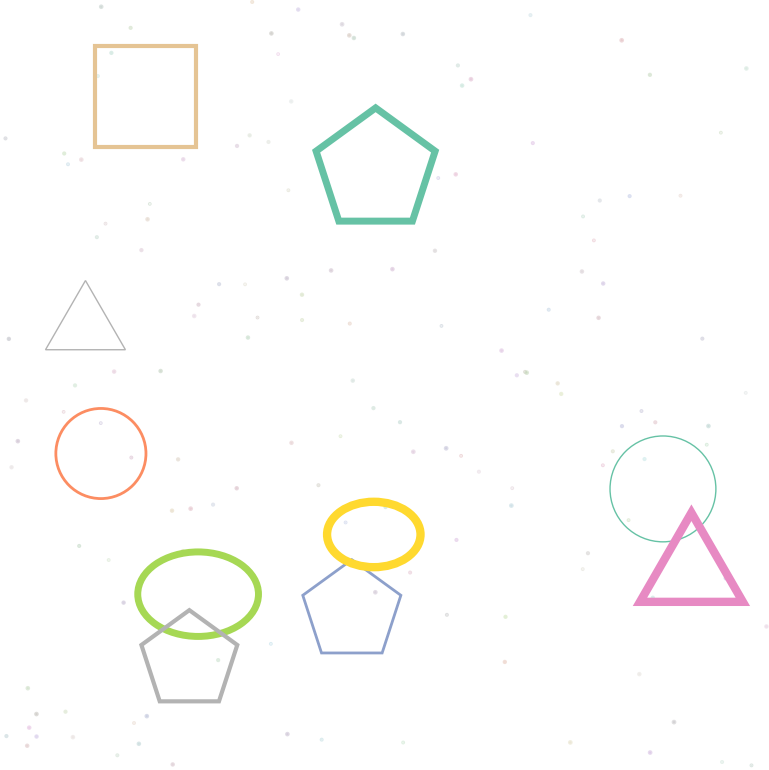[{"shape": "pentagon", "thickness": 2.5, "radius": 0.41, "center": [0.488, 0.779]}, {"shape": "circle", "thickness": 0.5, "radius": 0.34, "center": [0.861, 0.365]}, {"shape": "circle", "thickness": 1, "radius": 0.29, "center": [0.131, 0.411]}, {"shape": "pentagon", "thickness": 1, "radius": 0.33, "center": [0.457, 0.206]}, {"shape": "triangle", "thickness": 3, "radius": 0.39, "center": [0.898, 0.257]}, {"shape": "oval", "thickness": 2.5, "radius": 0.39, "center": [0.257, 0.228]}, {"shape": "oval", "thickness": 3, "radius": 0.3, "center": [0.485, 0.306]}, {"shape": "square", "thickness": 1.5, "radius": 0.33, "center": [0.189, 0.875]}, {"shape": "triangle", "thickness": 0.5, "radius": 0.3, "center": [0.111, 0.576]}, {"shape": "pentagon", "thickness": 1.5, "radius": 0.33, "center": [0.246, 0.142]}]